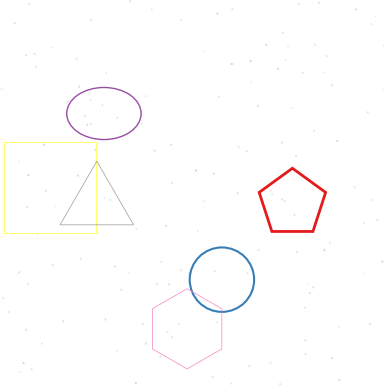[{"shape": "pentagon", "thickness": 2, "radius": 0.45, "center": [0.76, 0.472]}, {"shape": "circle", "thickness": 1.5, "radius": 0.42, "center": [0.576, 0.274]}, {"shape": "oval", "thickness": 1, "radius": 0.48, "center": [0.27, 0.705]}, {"shape": "square", "thickness": 0.5, "radius": 0.59, "center": [0.13, 0.513]}, {"shape": "hexagon", "thickness": 0.5, "radius": 0.52, "center": [0.486, 0.146]}, {"shape": "triangle", "thickness": 0.5, "radius": 0.55, "center": [0.251, 0.471]}]